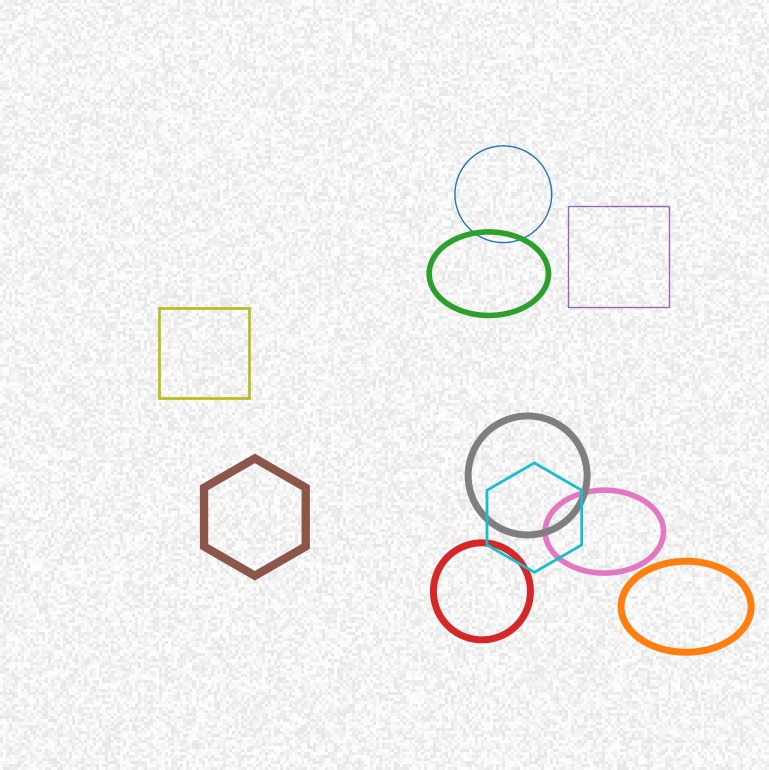[{"shape": "circle", "thickness": 0.5, "radius": 0.31, "center": [0.654, 0.748]}, {"shape": "oval", "thickness": 2.5, "radius": 0.42, "center": [0.891, 0.212]}, {"shape": "oval", "thickness": 2, "radius": 0.39, "center": [0.635, 0.645]}, {"shape": "circle", "thickness": 2.5, "radius": 0.32, "center": [0.626, 0.232]}, {"shape": "square", "thickness": 0.5, "radius": 0.33, "center": [0.804, 0.667]}, {"shape": "hexagon", "thickness": 3, "radius": 0.38, "center": [0.331, 0.328]}, {"shape": "oval", "thickness": 2, "radius": 0.38, "center": [0.785, 0.31]}, {"shape": "circle", "thickness": 2.5, "radius": 0.39, "center": [0.685, 0.383]}, {"shape": "square", "thickness": 1, "radius": 0.29, "center": [0.265, 0.541]}, {"shape": "hexagon", "thickness": 1, "radius": 0.36, "center": [0.694, 0.328]}]